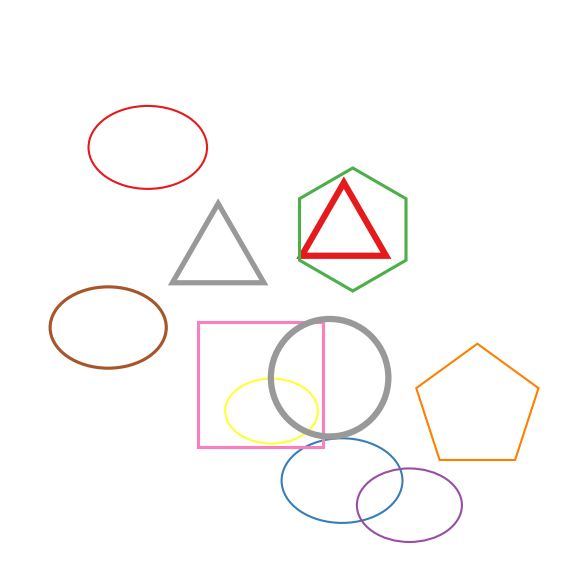[{"shape": "triangle", "thickness": 3, "radius": 0.42, "center": [0.595, 0.598]}, {"shape": "oval", "thickness": 1, "radius": 0.51, "center": [0.256, 0.744]}, {"shape": "oval", "thickness": 1, "radius": 0.52, "center": [0.592, 0.167]}, {"shape": "hexagon", "thickness": 1.5, "radius": 0.53, "center": [0.611, 0.602]}, {"shape": "oval", "thickness": 1, "radius": 0.45, "center": [0.709, 0.124]}, {"shape": "pentagon", "thickness": 1, "radius": 0.56, "center": [0.827, 0.293]}, {"shape": "oval", "thickness": 1, "radius": 0.4, "center": [0.47, 0.287]}, {"shape": "oval", "thickness": 1.5, "radius": 0.5, "center": [0.187, 0.432]}, {"shape": "square", "thickness": 1.5, "radius": 0.54, "center": [0.451, 0.333]}, {"shape": "circle", "thickness": 3, "radius": 0.51, "center": [0.571, 0.345]}, {"shape": "triangle", "thickness": 2.5, "radius": 0.46, "center": [0.378, 0.555]}]